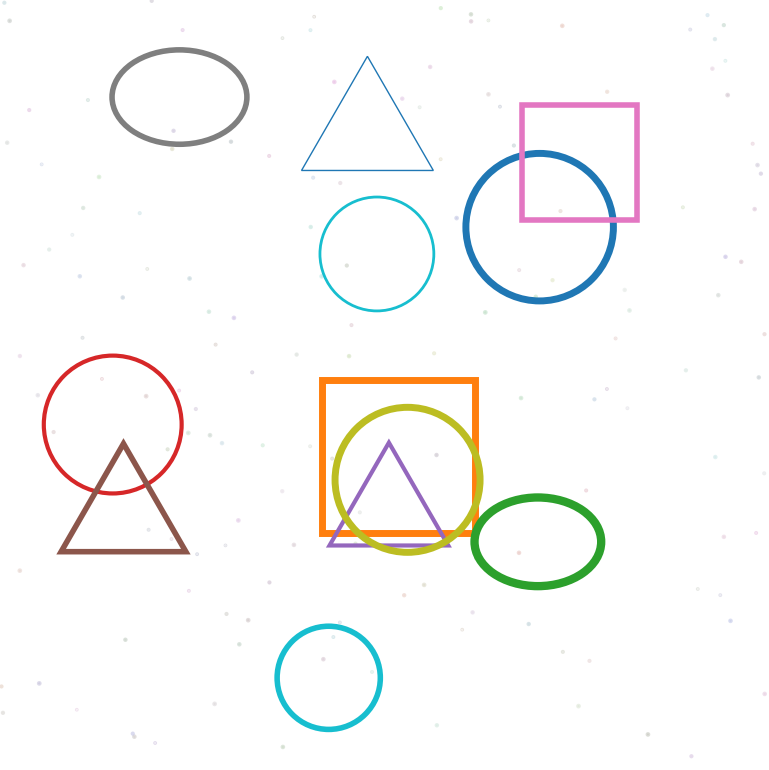[{"shape": "triangle", "thickness": 0.5, "radius": 0.49, "center": [0.477, 0.828]}, {"shape": "circle", "thickness": 2.5, "radius": 0.48, "center": [0.701, 0.705]}, {"shape": "square", "thickness": 2.5, "radius": 0.5, "center": [0.517, 0.407]}, {"shape": "oval", "thickness": 3, "radius": 0.41, "center": [0.699, 0.296]}, {"shape": "circle", "thickness": 1.5, "radius": 0.45, "center": [0.146, 0.449]}, {"shape": "triangle", "thickness": 1.5, "radius": 0.45, "center": [0.505, 0.336]}, {"shape": "triangle", "thickness": 2, "radius": 0.47, "center": [0.16, 0.33]}, {"shape": "square", "thickness": 2, "radius": 0.37, "center": [0.753, 0.789]}, {"shape": "oval", "thickness": 2, "radius": 0.44, "center": [0.233, 0.874]}, {"shape": "circle", "thickness": 2.5, "radius": 0.47, "center": [0.529, 0.377]}, {"shape": "circle", "thickness": 2, "radius": 0.34, "center": [0.427, 0.12]}, {"shape": "circle", "thickness": 1, "radius": 0.37, "center": [0.489, 0.67]}]